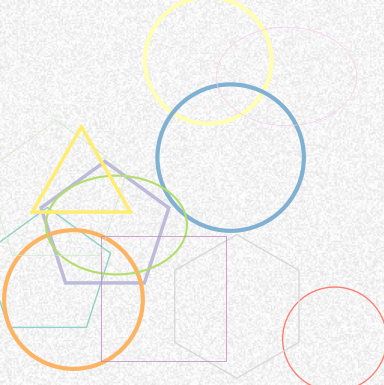[{"shape": "pentagon", "thickness": 1, "radius": 0.86, "center": [0.123, 0.289]}, {"shape": "circle", "thickness": 3, "radius": 0.82, "center": [0.541, 0.843]}, {"shape": "pentagon", "thickness": 2.5, "radius": 0.87, "center": [0.273, 0.406]}, {"shape": "circle", "thickness": 1, "radius": 0.68, "center": [0.869, 0.119]}, {"shape": "circle", "thickness": 3, "radius": 0.95, "center": [0.599, 0.591]}, {"shape": "circle", "thickness": 3, "radius": 0.9, "center": [0.191, 0.222]}, {"shape": "oval", "thickness": 1.5, "radius": 0.92, "center": [0.302, 0.415]}, {"shape": "oval", "thickness": 0.5, "radius": 0.91, "center": [0.744, 0.802]}, {"shape": "hexagon", "thickness": 1, "radius": 0.93, "center": [0.615, 0.204]}, {"shape": "square", "thickness": 0.5, "radius": 0.81, "center": [0.424, 0.224]}, {"shape": "pentagon", "thickness": 0.5, "radius": 0.97, "center": [0.146, 0.494]}, {"shape": "triangle", "thickness": 2.5, "radius": 0.74, "center": [0.211, 0.523]}]